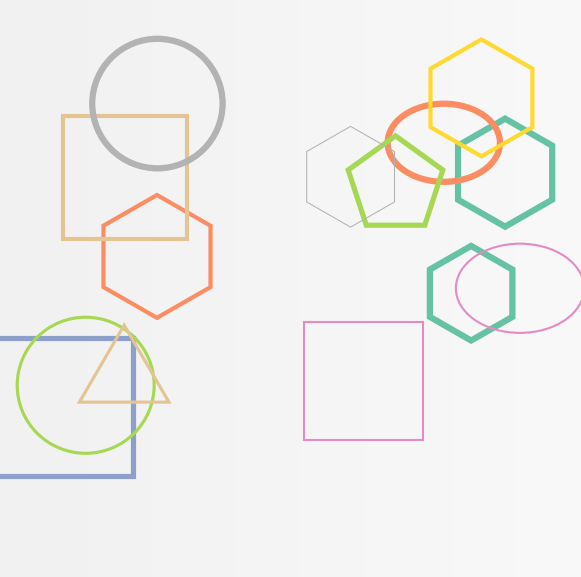[{"shape": "hexagon", "thickness": 3, "radius": 0.41, "center": [0.811, 0.491]}, {"shape": "hexagon", "thickness": 3, "radius": 0.47, "center": [0.869, 0.7]}, {"shape": "oval", "thickness": 3, "radius": 0.48, "center": [0.764, 0.752]}, {"shape": "hexagon", "thickness": 2, "radius": 0.53, "center": [0.27, 0.555]}, {"shape": "square", "thickness": 2.5, "radius": 0.6, "center": [0.11, 0.295]}, {"shape": "square", "thickness": 1, "radius": 0.51, "center": [0.625, 0.339]}, {"shape": "oval", "thickness": 1, "radius": 0.55, "center": [0.895, 0.5]}, {"shape": "pentagon", "thickness": 2.5, "radius": 0.43, "center": [0.68, 0.678]}, {"shape": "circle", "thickness": 1.5, "radius": 0.59, "center": [0.147, 0.332]}, {"shape": "hexagon", "thickness": 2, "radius": 0.51, "center": [0.828, 0.83]}, {"shape": "square", "thickness": 2, "radius": 0.53, "center": [0.215, 0.691]}, {"shape": "triangle", "thickness": 1.5, "radius": 0.44, "center": [0.214, 0.347]}, {"shape": "circle", "thickness": 3, "radius": 0.56, "center": [0.271, 0.82]}, {"shape": "hexagon", "thickness": 0.5, "radius": 0.44, "center": [0.603, 0.693]}]